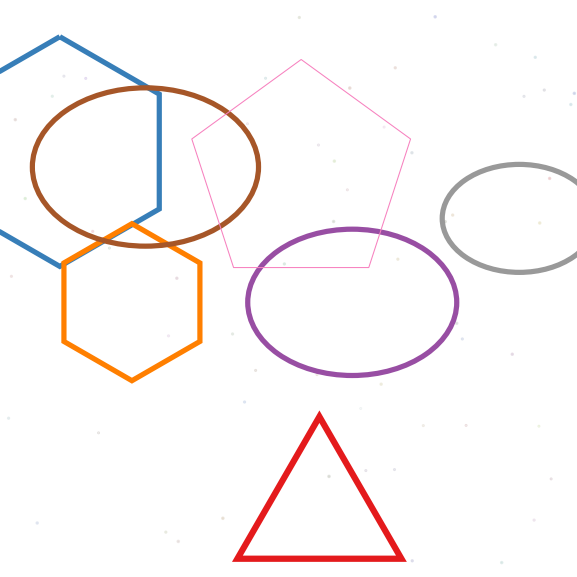[{"shape": "triangle", "thickness": 3, "radius": 0.82, "center": [0.553, 0.114]}, {"shape": "hexagon", "thickness": 2.5, "radius": 0.99, "center": [0.104, 0.737]}, {"shape": "oval", "thickness": 2.5, "radius": 0.9, "center": [0.61, 0.476]}, {"shape": "hexagon", "thickness": 2.5, "radius": 0.68, "center": [0.228, 0.476]}, {"shape": "oval", "thickness": 2.5, "radius": 0.98, "center": [0.252, 0.71]}, {"shape": "pentagon", "thickness": 0.5, "radius": 1.0, "center": [0.522, 0.697]}, {"shape": "oval", "thickness": 2.5, "radius": 0.67, "center": [0.899, 0.621]}]